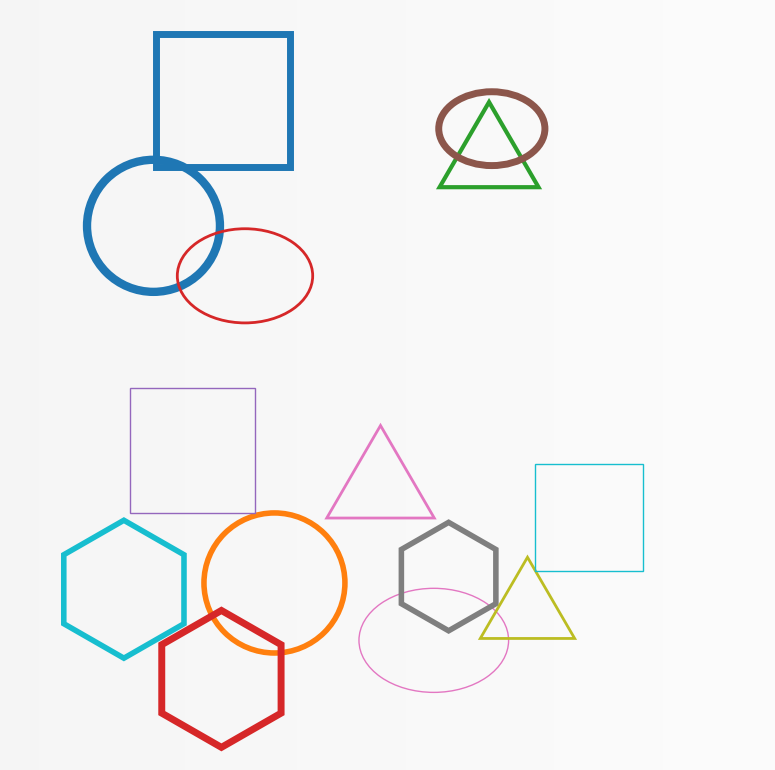[{"shape": "square", "thickness": 2.5, "radius": 0.43, "center": [0.288, 0.869]}, {"shape": "circle", "thickness": 3, "radius": 0.43, "center": [0.198, 0.707]}, {"shape": "circle", "thickness": 2, "radius": 0.45, "center": [0.354, 0.243]}, {"shape": "triangle", "thickness": 1.5, "radius": 0.37, "center": [0.631, 0.794]}, {"shape": "hexagon", "thickness": 2.5, "radius": 0.44, "center": [0.286, 0.118]}, {"shape": "oval", "thickness": 1, "radius": 0.44, "center": [0.316, 0.642]}, {"shape": "square", "thickness": 0.5, "radius": 0.41, "center": [0.248, 0.415]}, {"shape": "oval", "thickness": 2.5, "radius": 0.34, "center": [0.635, 0.833]}, {"shape": "oval", "thickness": 0.5, "radius": 0.48, "center": [0.56, 0.168]}, {"shape": "triangle", "thickness": 1, "radius": 0.4, "center": [0.491, 0.367]}, {"shape": "hexagon", "thickness": 2, "radius": 0.35, "center": [0.579, 0.251]}, {"shape": "triangle", "thickness": 1, "radius": 0.35, "center": [0.681, 0.206]}, {"shape": "square", "thickness": 0.5, "radius": 0.35, "center": [0.76, 0.328]}, {"shape": "hexagon", "thickness": 2, "radius": 0.45, "center": [0.16, 0.235]}]